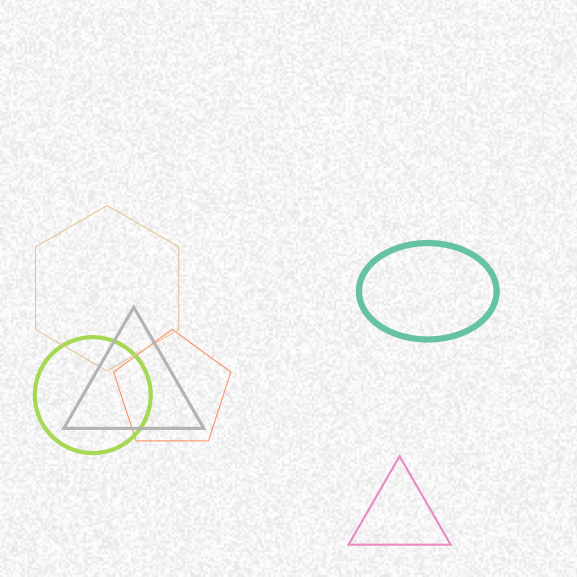[{"shape": "oval", "thickness": 3, "radius": 0.6, "center": [0.741, 0.495]}, {"shape": "pentagon", "thickness": 0.5, "radius": 0.53, "center": [0.298, 0.322]}, {"shape": "triangle", "thickness": 1, "radius": 0.51, "center": [0.692, 0.107]}, {"shape": "circle", "thickness": 2, "radius": 0.5, "center": [0.161, 0.315]}, {"shape": "hexagon", "thickness": 0.5, "radius": 0.72, "center": [0.186, 0.5]}, {"shape": "triangle", "thickness": 1.5, "radius": 0.7, "center": [0.232, 0.327]}]